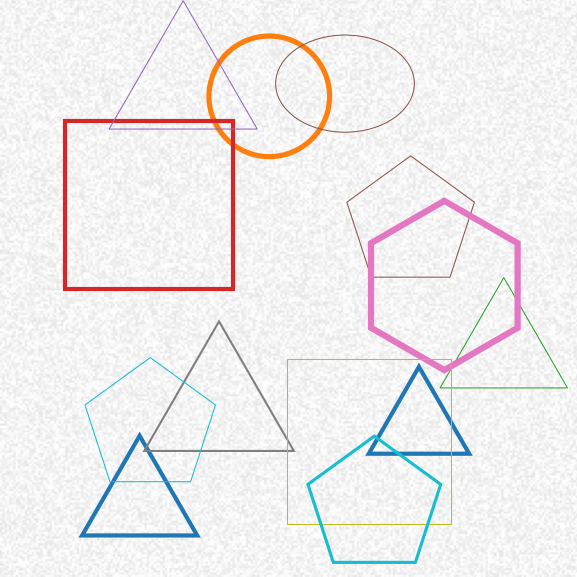[{"shape": "triangle", "thickness": 2, "radius": 0.58, "center": [0.242, 0.129]}, {"shape": "triangle", "thickness": 2, "radius": 0.5, "center": [0.725, 0.264]}, {"shape": "circle", "thickness": 2.5, "radius": 0.52, "center": [0.466, 0.832]}, {"shape": "triangle", "thickness": 0.5, "radius": 0.64, "center": [0.872, 0.391]}, {"shape": "square", "thickness": 2, "radius": 0.73, "center": [0.258, 0.645]}, {"shape": "triangle", "thickness": 0.5, "radius": 0.74, "center": [0.317, 0.85]}, {"shape": "oval", "thickness": 0.5, "radius": 0.6, "center": [0.597, 0.854]}, {"shape": "pentagon", "thickness": 0.5, "radius": 0.58, "center": [0.711, 0.613]}, {"shape": "hexagon", "thickness": 3, "radius": 0.73, "center": [0.769, 0.505]}, {"shape": "triangle", "thickness": 1, "radius": 0.75, "center": [0.379, 0.293]}, {"shape": "square", "thickness": 0.5, "radius": 0.71, "center": [0.639, 0.234]}, {"shape": "pentagon", "thickness": 0.5, "radius": 0.59, "center": [0.26, 0.261]}, {"shape": "pentagon", "thickness": 1.5, "radius": 0.6, "center": [0.648, 0.123]}]